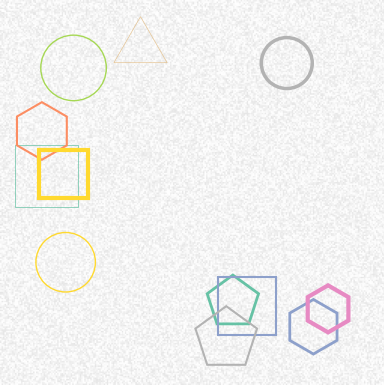[{"shape": "pentagon", "thickness": 2, "radius": 0.35, "center": [0.605, 0.215]}, {"shape": "square", "thickness": 0.5, "radius": 0.41, "center": [0.121, 0.543]}, {"shape": "hexagon", "thickness": 1.5, "radius": 0.37, "center": [0.109, 0.66]}, {"shape": "hexagon", "thickness": 2, "radius": 0.35, "center": [0.814, 0.151]}, {"shape": "square", "thickness": 1.5, "radius": 0.37, "center": [0.642, 0.204]}, {"shape": "hexagon", "thickness": 3, "radius": 0.31, "center": [0.852, 0.198]}, {"shape": "circle", "thickness": 1, "radius": 0.43, "center": [0.191, 0.824]}, {"shape": "square", "thickness": 3, "radius": 0.32, "center": [0.164, 0.548]}, {"shape": "circle", "thickness": 1, "radius": 0.39, "center": [0.171, 0.319]}, {"shape": "triangle", "thickness": 0.5, "radius": 0.4, "center": [0.365, 0.877]}, {"shape": "pentagon", "thickness": 1.5, "radius": 0.42, "center": [0.588, 0.121]}, {"shape": "circle", "thickness": 2.5, "radius": 0.33, "center": [0.745, 0.836]}]